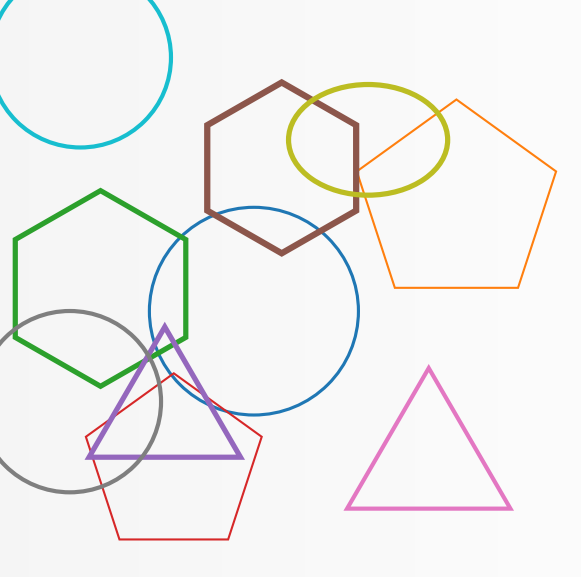[{"shape": "circle", "thickness": 1.5, "radius": 0.9, "center": [0.437, 0.46]}, {"shape": "pentagon", "thickness": 1, "radius": 0.9, "center": [0.785, 0.647]}, {"shape": "hexagon", "thickness": 2.5, "radius": 0.85, "center": [0.173, 0.5]}, {"shape": "pentagon", "thickness": 1, "radius": 0.8, "center": [0.299, 0.194]}, {"shape": "triangle", "thickness": 2.5, "radius": 0.75, "center": [0.283, 0.283]}, {"shape": "hexagon", "thickness": 3, "radius": 0.74, "center": [0.485, 0.708]}, {"shape": "triangle", "thickness": 2, "radius": 0.81, "center": [0.738, 0.199]}, {"shape": "circle", "thickness": 2, "radius": 0.78, "center": [0.12, 0.304]}, {"shape": "oval", "thickness": 2.5, "radius": 0.68, "center": [0.633, 0.757]}, {"shape": "circle", "thickness": 2, "radius": 0.78, "center": [0.138, 0.9]}]